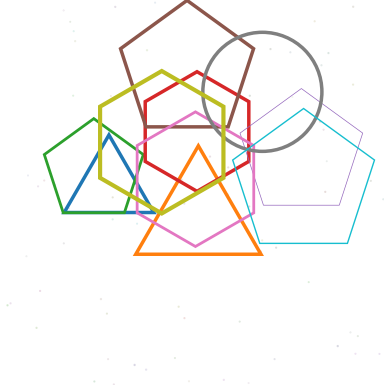[{"shape": "triangle", "thickness": 2.5, "radius": 0.67, "center": [0.283, 0.515]}, {"shape": "triangle", "thickness": 2.5, "radius": 0.94, "center": [0.515, 0.433]}, {"shape": "pentagon", "thickness": 2, "radius": 0.68, "center": [0.244, 0.557]}, {"shape": "hexagon", "thickness": 2.5, "radius": 0.78, "center": [0.512, 0.658]}, {"shape": "pentagon", "thickness": 0.5, "radius": 0.84, "center": [0.783, 0.603]}, {"shape": "pentagon", "thickness": 2.5, "radius": 0.91, "center": [0.486, 0.817]}, {"shape": "hexagon", "thickness": 2, "radius": 0.87, "center": [0.508, 0.535]}, {"shape": "circle", "thickness": 2.5, "radius": 0.77, "center": [0.681, 0.761]}, {"shape": "hexagon", "thickness": 3, "radius": 0.92, "center": [0.42, 0.631]}, {"shape": "pentagon", "thickness": 1, "radius": 0.97, "center": [0.789, 0.524]}]